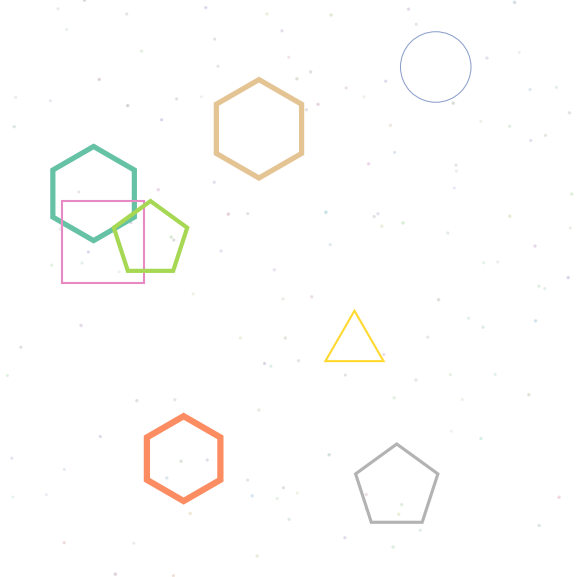[{"shape": "hexagon", "thickness": 2.5, "radius": 0.41, "center": [0.162, 0.664]}, {"shape": "hexagon", "thickness": 3, "radius": 0.37, "center": [0.318, 0.205]}, {"shape": "circle", "thickness": 0.5, "radius": 0.31, "center": [0.755, 0.883]}, {"shape": "square", "thickness": 1, "radius": 0.36, "center": [0.178, 0.58]}, {"shape": "pentagon", "thickness": 2, "radius": 0.33, "center": [0.261, 0.584]}, {"shape": "triangle", "thickness": 1, "radius": 0.29, "center": [0.614, 0.403]}, {"shape": "hexagon", "thickness": 2.5, "radius": 0.43, "center": [0.448, 0.776]}, {"shape": "pentagon", "thickness": 1.5, "radius": 0.37, "center": [0.687, 0.155]}]